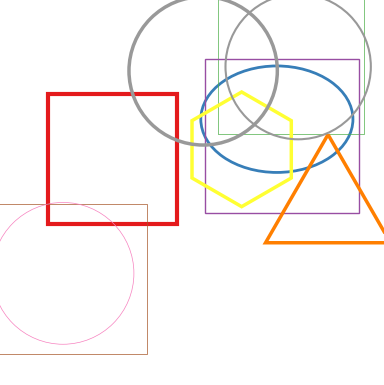[{"shape": "square", "thickness": 3, "radius": 0.84, "center": [0.292, 0.587]}, {"shape": "oval", "thickness": 2, "radius": 0.99, "center": [0.719, 0.69]}, {"shape": "square", "thickness": 0.5, "radius": 0.95, "center": [0.756, 0.841]}, {"shape": "square", "thickness": 1, "radius": 1.0, "center": [0.733, 0.648]}, {"shape": "triangle", "thickness": 2.5, "radius": 0.94, "center": [0.852, 0.463]}, {"shape": "hexagon", "thickness": 2.5, "radius": 0.74, "center": [0.628, 0.612]}, {"shape": "square", "thickness": 0.5, "radius": 0.98, "center": [0.187, 0.275]}, {"shape": "circle", "thickness": 0.5, "radius": 0.92, "center": [0.164, 0.29]}, {"shape": "circle", "thickness": 1.5, "radius": 0.94, "center": [0.774, 0.827]}, {"shape": "circle", "thickness": 2.5, "radius": 0.96, "center": [0.528, 0.816]}]